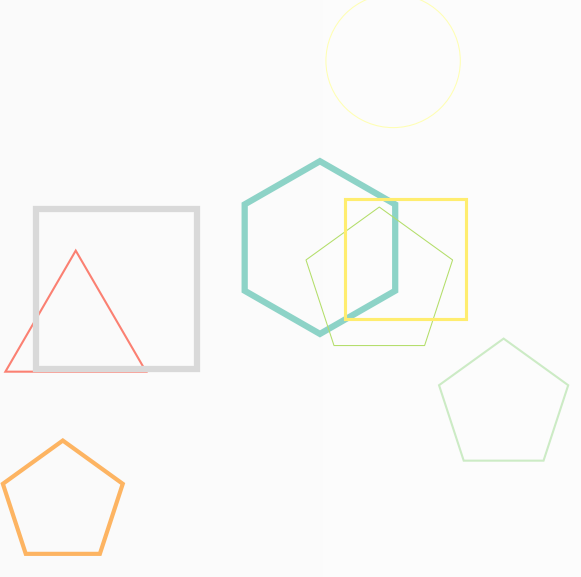[{"shape": "hexagon", "thickness": 3, "radius": 0.75, "center": [0.55, 0.57]}, {"shape": "circle", "thickness": 0.5, "radius": 0.58, "center": [0.676, 0.894]}, {"shape": "triangle", "thickness": 1, "radius": 0.7, "center": [0.13, 0.425]}, {"shape": "pentagon", "thickness": 2, "radius": 0.54, "center": [0.108, 0.128]}, {"shape": "pentagon", "thickness": 0.5, "radius": 0.66, "center": [0.653, 0.508]}, {"shape": "square", "thickness": 3, "radius": 0.69, "center": [0.2, 0.498]}, {"shape": "pentagon", "thickness": 1, "radius": 0.58, "center": [0.866, 0.296]}, {"shape": "square", "thickness": 1.5, "radius": 0.52, "center": [0.697, 0.55]}]